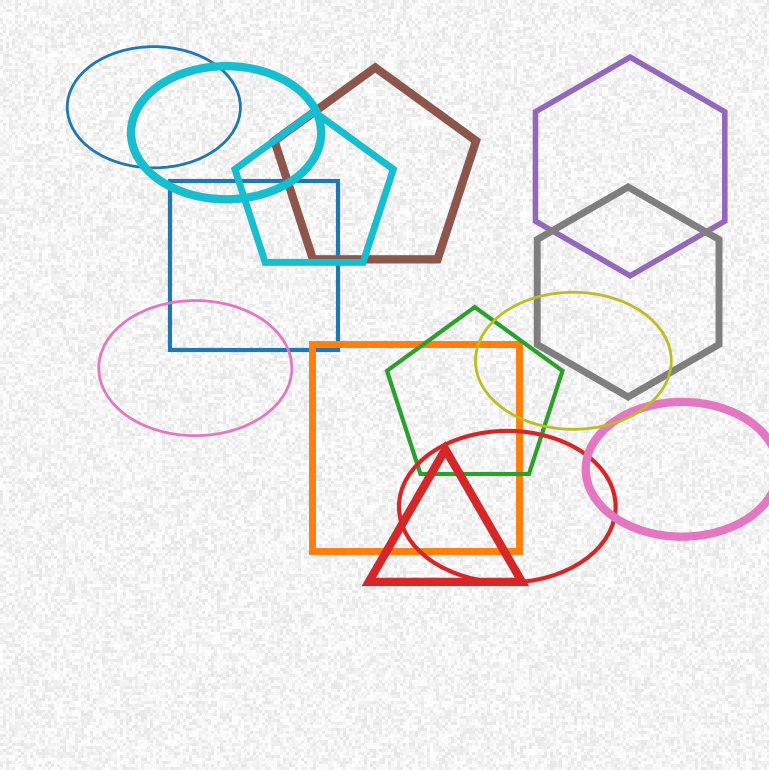[{"shape": "oval", "thickness": 1, "radius": 0.56, "center": [0.2, 0.861]}, {"shape": "square", "thickness": 1.5, "radius": 0.55, "center": [0.33, 0.655]}, {"shape": "square", "thickness": 2.5, "radius": 0.67, "center": [0.54, 0.419]}, {"shape": "pentagon", "thickness": 1.5, "radius": 0.6, "center": [0.617, 0.481]}, {"shape": "oval", "thickness": 1.5, "radius": 0.7, "center": [0.659, 0.342]}, {"shape": "triangle", "thickness": 3, "radius": 0.57, "center": [0.578, 0.302]}, {"shape": "hexagon", "thickness": 2, "radius": 0.71, "center": [0.818, 0.784]}, {"shape": "pentagon", "thickness": 3, "radius": 0.69, "center": [0.487, 0.775]}, {"shape": "oval", "thickness": 3, "radius": 0.63, "center": [0.886, 0.391]}, {"shape": "oval", "thickness": 1, "radius": 0.63, "center": [0.254, 0.522]}, {"shape": "hexagon", "thickness": 2.5, "radius": 0.68, "center": [0.816, 0.621]}, {"shape": "oval", "thickness": 1, "radius": 0.64, "center": [0.745, 0.531]}, {"shape": "pentagon", "thickness": 2.5, "radius": 0.54, "center": [0.408, 0.747]}, {"shape": "oval", "thickness": 3, "radius": 0.62, "center": [0.294, 0.828]}]